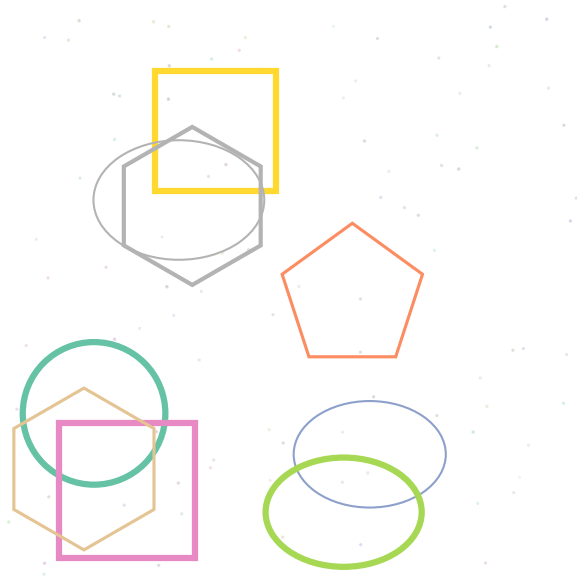[{"shape": "circle", "thickness": 3, "radius": 0.62, "center": [0.163, 0.283]}, {"shape": "pentagon", "thickness": 1.5, "radius": 0.64, "center": [0.61, 0.485]}, {"shape": "oval", "thickness": 1, "radius": 0.66, "center": [0.64, 0.212]}, {"shape": "square", "thickness": 3, "radius": 0.59, "center": [0.22, 0.15]}, {"shape": "oval", "thickness": 3, "radius": 0.68, "center": [0.595, 0.112]}, {"shape": "square", "thickness": 3, "radius": 0.52, "center": [0.373, 0.773]}, {"shape": "hexagon", "thickness": 1.5, "radius": 0.7, "center": [0.145, 0.187]}, {"shape": "hexagon", "thickness": 2, "radius": 0.68, "center": [0.333, 0.643]}, {"shape": "oval", "thickness": 1, "radius": 0.74, "center": [0.31, 0.653]}]